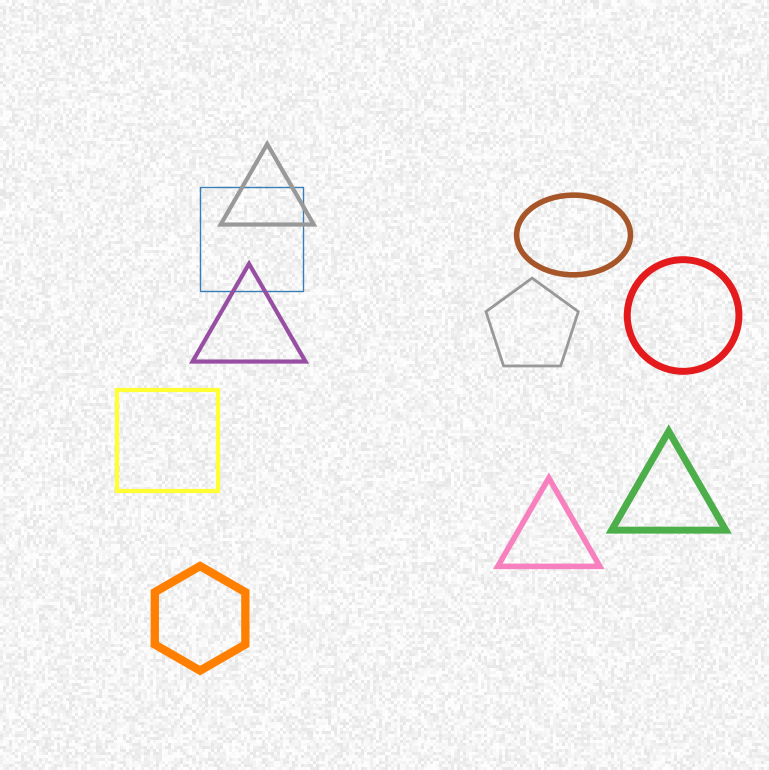[{"shape": "circle", "thickness": 2.5, "radius": 0.36, "center": [0.887, 0.59]}, {"shape": "square", "thickness": 0.5, "radius": 0.34, "center": [0.326, 0.689]}, {"shape": "triangle", "thickness": 2.5, "radius": 0.43, "center": [0.868, 0.354]}, {"shape": "triangle", "thickness": 1.5, "radius": 0.42, "center": [0.323, 0.573]}, {"shape": "hexagon", "thickness": 3, "radius": 0.34, "center": [0.26, 0.197]}, {"shape": "square", "thickness": 1.5, "radius": 0.33, "center": [0.218, 0.428]}, {"shape": "oval", "thickness": 2, "radius": 0.37, "center": [0.745, 0.695]}, {"shape": "triangle", "thickness": 2, "radius": 0.38, "center": [0.713, 0.303]}, {"shape": "pentagon", "thickness": 1, "radius": 0.32, "center": [0.691, 0.576]}, {"shape": "triangle", "thickness": 1.5, "radius": 0.35, "center": [0.347, 0.743]}]